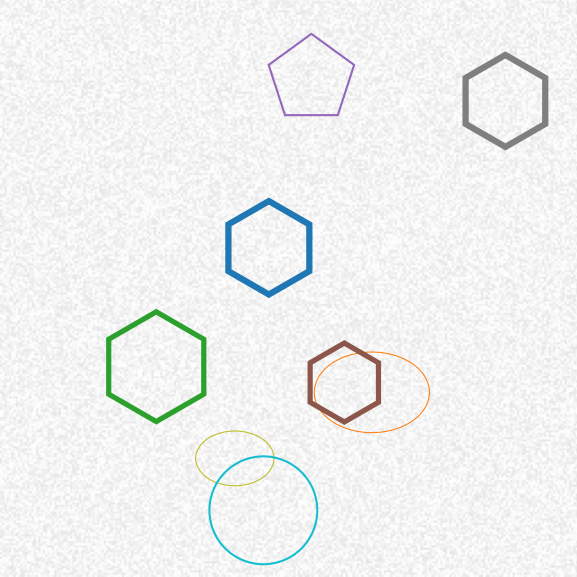[{"shape": "hexagon", "thickness": 3, "radius": 0.4, "center": [0.466, 0.57]}, {"shape": "oval", "thickness": 0.5, "radius": 0.5, "center": [0.644, 0.32]}, {"shape": "hexagon", "thickness": 2.5, "radius": 0.48, "center": [0.271, 0.364]}, {"shape": "pentagon", "thickness": 1, "radius": 0.39, "center": [0.539, 0.863]}, {"shape": "hexagon", "thickness": 2.5, "radius": 0.34, "center": [0.596, 0.337]}, {"shape": "hexagon", "thickness": 3, "radius": 0.4, "center": [0.875, 0.824]}, {"shape": "oval", "thickness": 0.5, "radius": 0.34, "center": [0.407, 0.205]}, {"shape": "circle", "thickness": 1, "radius": 0.47, "center": [0.456, 0.116]}]